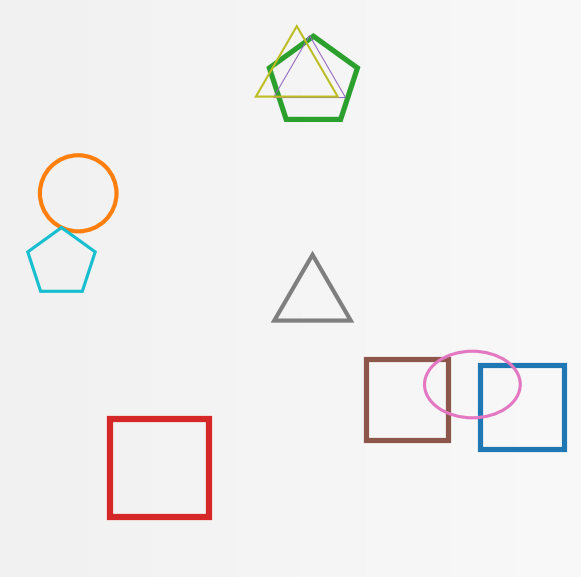[{"shape": "square", "thickness": 2.5, "radius": 0.36, "center": [0.898, 0.295]}, {"shape": "circle", "thickness": 2, "radius": 0.33, "center": [0.135, 0.664]}, {"shape": "pentagon", "thickness": 2.5, "radius": 0.4, "center": [0.539, 0.857]}, {"shape": "square", "thickness": 3, "radius": 0.43, "center": [0.274, 0.188]}, {"shape": "triangle", "thickness": 0.5, "radius": 0.36, "center": [0.533, 0.866]}, {"shape": "square", "thickness": 2.5, "radius": 0.35, "center": [0.7, 0.307]}, {"shape": "oval", "thickness": 1.5, "radius": 0.41, "center": [0.813, 0.333]}, {"shape": "triangle", "thickness": 2, "radius": 0.38, "center": [0.538, 0.482]}, {"shape": "triangle", "thickness": 1, "radius": 0.41, "center": [0.511, 0.873]}, {"shape": "pentagon", "thickness": 1.5, "radius": 0.3, "center": [0.106, 0.544]}]